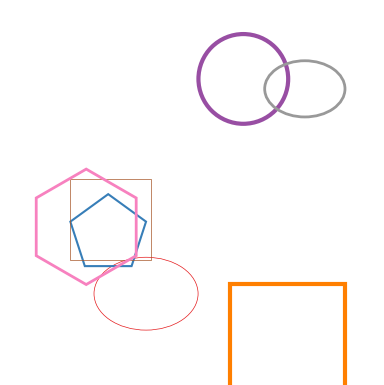[{"shape": "oval", "thickness": 0.5, "radius": 0.68, "center": [0.379, 0.237]}, {"shape": "pentagon", "thickness": 1.5, "radius": 0.52, "center": [0.281, 0.392]}, {"shape": "circle", "thickness": 3, "radius": 0.58, "center": [0.632, 0.795]}, {"shape": "square", "thickness": 3, "radius": 0.75, "center": [0.747, 0.112]}, {"shape": "square", "thickness": 0.5, "radius": 0.53, "center": [0.286, 0.431]}, {"shape": "hexagon", "thickness": 2, "radius": 0.75, "center": [0.224, 0.411]}, {"shape": "oval", "thickness": 2, "radius": 0.52, "center": [0.792, 0.769]}]